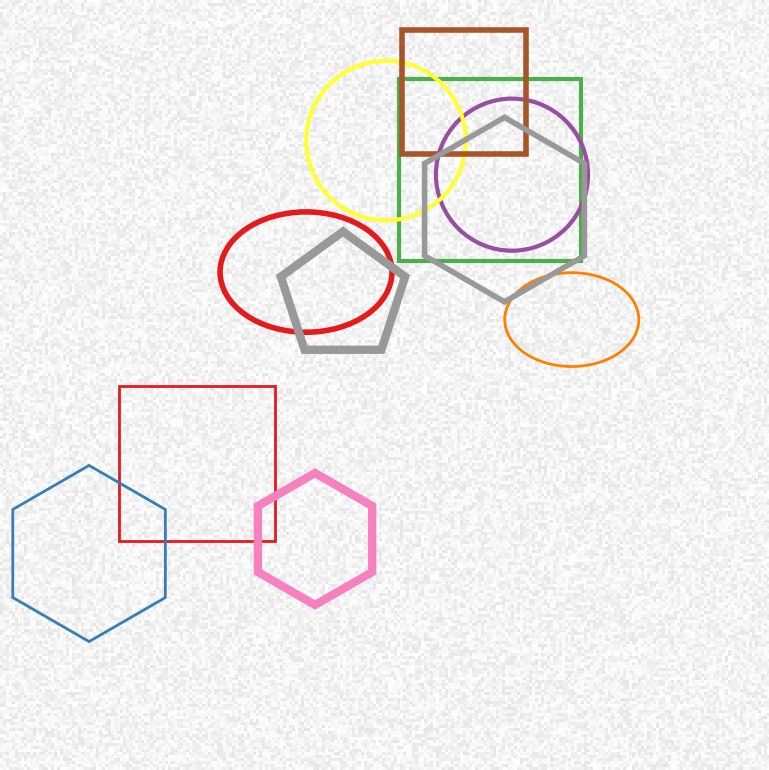[{"shape": "oval", "thickness": 2, "radius": 0.56, "center": [0.397, 0.647]}, {"shape": "square", "thickness": 1, "radius": 0.5, "center": [0.256, 0.398]}, {"shape": "hexagon", "thickness": 1, "radius": 0.57, "center": [0.116, 0.281]}, {"shape": "square", "thickness": 1.5, "radius": 0.59, "center": [0.637, 0.78]}, {"shape": "circle", "thickness": 1.5, "radius": 0.49, "center": [0.665, 0.773]}, {"shape": "oval", "thickness": 1, "radius": 0.44, "center": [0.743, 0.585]}, {"shape": "circle", "thickness": 1.5, "radius": 0.52, "center": [0.501, 0.817]}, {"shape": "square", "thickness": 2, "radius": 0.4, "center": [0.603, 0.881]}, {"shape": "hexagon", "thickness": 3, "radius": 0.43, "center": [0.409, 0.3]}, {"shape": "pentagon", "thickness": 3, "radius": 0.42, "center": [0.445, 0.614]}, {"shape": "hexagon", "thickness": 2, "radius": 0.6, "center": [0.655, 0.728]}]